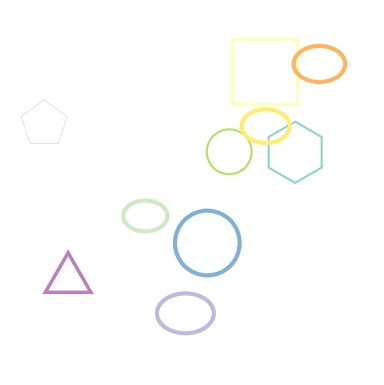[{"shape": "hexagon", "thickness": 1.5, "radius": 0.4, "center": [0.767, 0.604]}, {"shape": "square", "thickness": 2, "radius": 0.42, "center": [0.686, 0.816]}, {"shape": "oval", "thickness": 3, "radius": 0.37, "center": [0.482, 0.186]}, {"shape": "circle", "thickness": 3, "radius": 0.42, "center": [0.538, 0.369]}, {"shape": "oval", "thickness": 3, "radius": 0.33, "center": [0.83, 0.834]}, {"shape": "circle", "thickness": 1.5, "radius": 0.29, "center": [0.595, 0.606]}, {"shape": "pentagon", "thickness": 0.5, "radius": 0.31, "center": [0.115, 0.678]}, {"shape": "triangle", "thickness": 2.5, "radius": 0.34, "center": [0.177, 0.275]}, {"shape": "oval", "thickness": 3, "radius": 0.29, "center": [0.377, 0.439]}, {"shape": "oval", "thickness": 3, "radius": 0.31, "center": [0.69, 0.672]}]